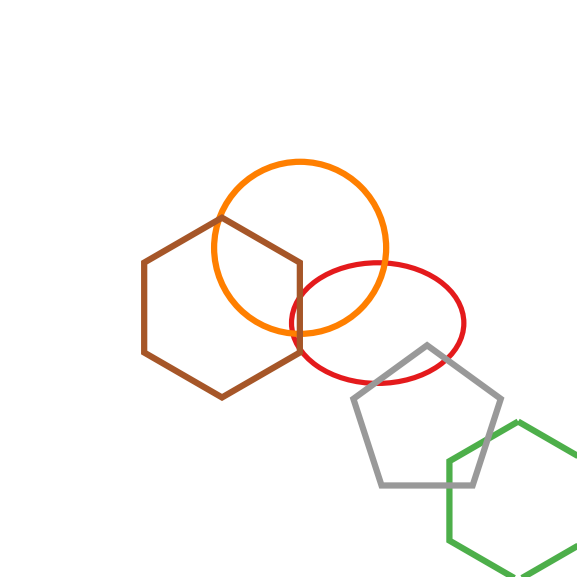[{"shape": "oval", "thickness": 2.5, "radius": 0.75, "center": [0.654, 0.44]}, {"shape": "hexagon", "thickness": 3, "radius": 0.69, "center": [0.897, 0.132]}, {"shape": "circle", "thickness": 3, "radius": 0.74, "center": [0.52, 0.57]}, {"shape": "hexagon", "thickness": 3, "radius": 0.78, "center": [0.384, 0.467]}, {"shape": "pentagon", "thickness": 3, "radius": 0.67, "center": [0.74, 0.267]}]